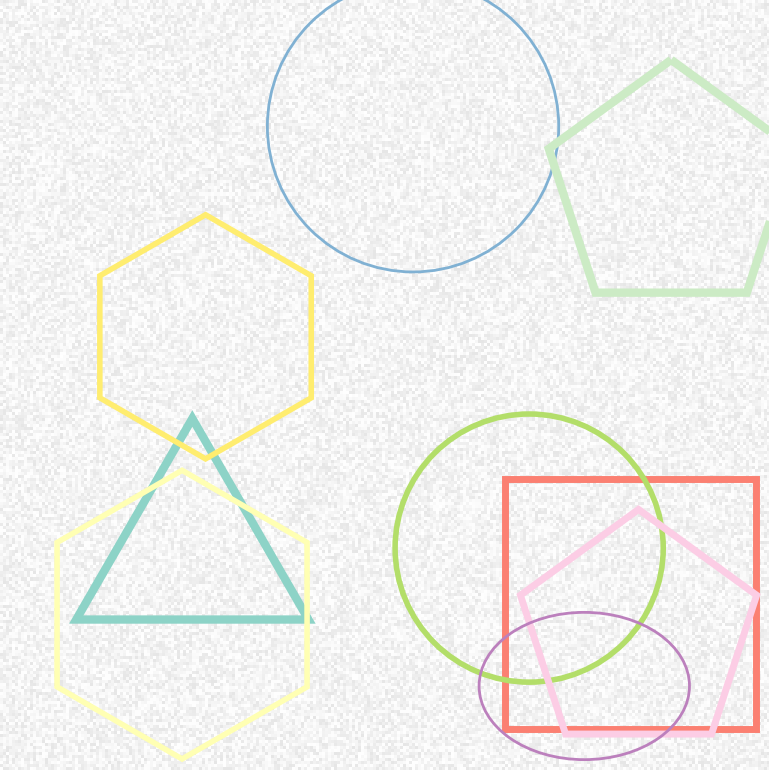[{"shape": "triangle", "thickness": 3, "radius": 0.87, "center": [0.25, 0.282]}, {"shape": "hexagon", "thickness": 2, "radius": 0.94, "center": [0.236, 0.202]}, {"shape": "square", "thickness": 2.5, "radius": 0.81, "center": [0.819, 0.216]}, {"shape": "circle", "thickness": 1, "radius": 0.95, "center": [0.536, 0.836]}, {"shape": "circle", "thickness": 2, "radius": 0.87, "center": [0.687, 0.288]}, {"shape": "pentagon", "thickness": 2.5, "radius": 0.81, "center": [0.829, 0.177]}, {"shape": "oval", "thickness": 1, "radius": 0.68, "center": [0.759, 0.109]}, {"shape": "pentagon", "thickness": 3, "radius": 0.84, "center": [0.872, 0.755]}, {"shape": "hexagon", "thickness": 2, "radius": 0.79, "center": [0.267, 0.563]}]